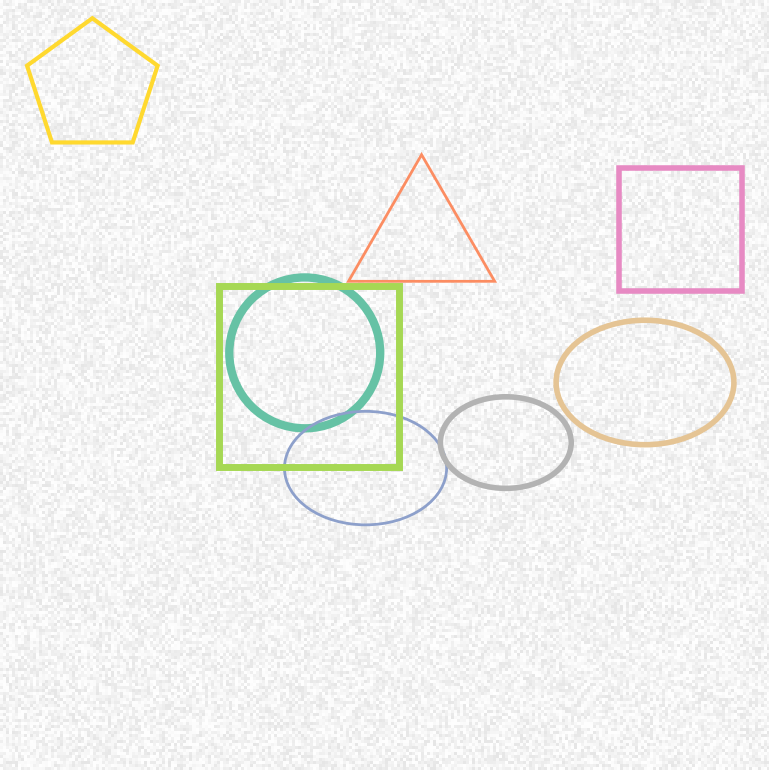[{"shape": "circle", "thickness": 3, "radius": 0.49, "center": [0.396, 0.542]}, {"shape": "triangle", "thickness": 1, "radius": 0.55, "center": [0.548, 0.689]}, {"shape": "oval", "thickness": 1, "radius": 0.53, "center": [0.475, 0.392]}, {"shape": "square", "thickness": 2, "radius": 0.4, "center": [0.884, 0.702]}, {"shape": "square", "thickness": 2.5, "radius": 0.58, "center": [0.402, 0.511]}, {"shape": "pentagon", "thickness": 1.5, "radius": 0.45, "center": [0.12, 0.887]}, {"shape": "oval", "thickness": 2, "radius": 0.58, "center": [0.838, 0.503]}, {"shape": "oval", "thickness": 2, "radius": 0.42, "center": [0.657, 0.425]}]